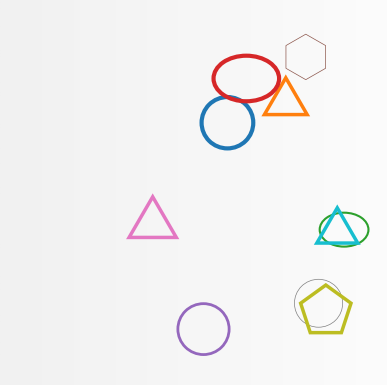[{"shape": "circle", "thickness": 3, "radius": 0.33, "center": [0.587, 0.681]}, {"shape": "triangle", "thickness": 2.5, "radius": 0.32, "center": [0.737, 0.734]}, {"shape": "oval", "thickness": 1.5, "radius": 0.31, "center": [0.888, 0.404]}, {"shape": "oval", "thickness": 3, "radius": 0.42, "center": [0.636, 0.796]}, {"shape": "circle", "thickness": 2, "radius": 0.33, "center": [0.525, 0.145]}, {"shape": "hexagon", "thickness": 0.5, "radius": 0.3, "center": [0.789, 0.852]}, {"shape": "triangle", "thickness": 2.5, "radius": 0.35, "center": [0.394, 0.418]}, {"shape": "circle", "thickness": 0.5, "radius": 0.31, "center": [0.822, 0.212]}, {"shape": "pentagon", "thickness": 2.5, "radius": 0.34, "center": [0.841, 0.191]}, {"shape": "triangle", "thickness": 2.5, "radius": 0.3, "center": [0.87, 0.399]}]